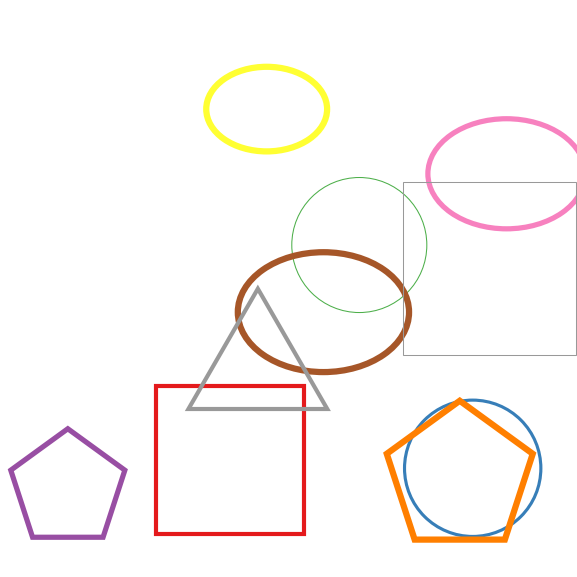[{"shape": "square", "thickness": 2, "radius": 0.64, "center": [0.398, 0.203]}, {"shape": "circle", "thickness": 1.5, "radius": 0.59, "center": [0.819, 0.188]}, {"shape": "circle", "thickness": 0.5, "radius": 0.58, "center": [0.622, 0.575]}, {"shape": "pentagon", "thickness": 2.5, "radius": 0.52, "center": [0.117, 0.153]}, {"shape": "pentagon", "thickness": 3, "radius": 0.66, "center": [0.796, 0.172]}, {"shape": "oval", "thickness": 3, "radius": 0.52, "center": [0.462, 0.81]}, {"shape": "oval", "thickness": 3, "radius": 0.74, "center": [0.56, 0.459]}, {"shape": "oval", "thickness": 2.5, "radius": 0.68, "center": [0.877, 0.698]}, {"shape": "square", "thickness": 0.5, "radius": 0.75, "center": [0.848, 0.534]}, {"shape": "triangle", "thickness": 2, "radius": 0.69, "center": [0.446, 0.36]}]